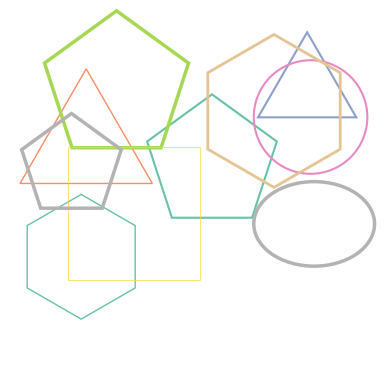[{"shape": "hexagon", "thickness": 1, "radius": 0.81, "center": [0.211, 0.333]}, {"shape": "pentagon", "thickness": 1.5, "radius": 0.89, "center": [0.551, 0.578]}, {"shape": "triangle", "thickness": 1, "radius": 0.99, "center": [0.224, 0.623]}, {"shape": "triangle", "thickness": 1.5, "radius": 0.74, "center": [0.798, 0.769]}, {"shape": "circle", "thickness": 1.5, "radius": 0.74, "center": [0.807, 0.696]}, {"shape": "pentagon", "thickness": 2.5, "radius": 0.98, "center": [0.303, 0.775]}, {"shape": "square", "thickness": 0.5, "radius": 0.86, "center": [0.348, 0.446]}, {"shape": "hexagon", "thickness": 2, "radius": 0.99, "center": [0.712, 0.712]}, {"shape": "pentagon", "thickness": 2.5, "radius": 0.68, "center": [0.186, 0.569]}, {"shape": "oval", "thickness": 2.5, "radius": 0.78, "center": [0.816, 0.418]}]